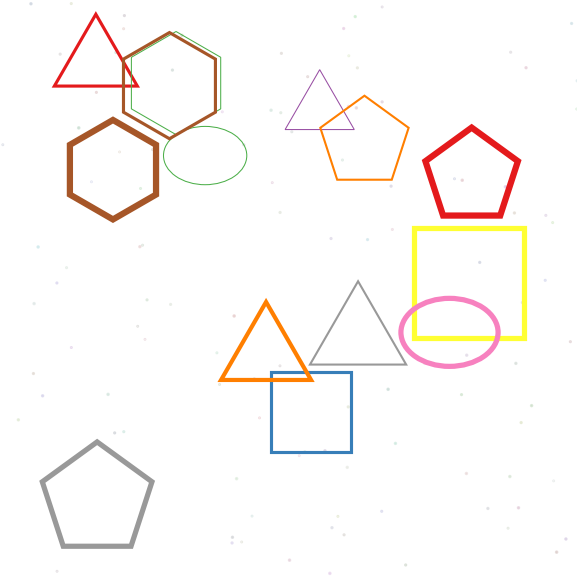[{"shape": "triangle", "thickness": 1.5, "radius": 0.41, "center": [0.166, 0.892]}, {"shape": "pentagon", "thickness": 3, "radius": 0.42, "center": [0.817, 0.694]}, {"shape": "square", "thickness": 1.5, "radius": 0.34, "center": [0.538, 0.286]}, {"shape": "oval", "thickness": 0.5, "radius": 0.36, "center": [0.355, 0.73]}, {"shape": "hexagon", "thickness": 0.5, "radius": 0.45, "center": [0.305, 0.855]}, {"shape": "triangle", "thickness": 0.5, "radius": 0.35, "center": [0.554, 0.809]}, {"shape": "triangle", "thickness": 2, "radius": 0.45, "center": [0.461, 0.386]}, {"shape": "pentagon", "thickness": 1, "radius": 0.4, "center": [0.631, 0.753]}, {"shape": "square", "thickness": 2.5, "radius": 0.47, "center": [0.812, 0.509]}, {"shape": "hexagon", "thickness": 3, "radius": 0.43, "center": [0.196, 0.705]}, {"shape": "hexagon", "thickness": 1.5, "radius": 0.46, "center": [0.293, 0.851]}, {"shape": "oval", "thickness": 2.5, "radius": 0.42, "center": [0.778, 0.424]}, {"shape": "pentagon", "thickness": 2.5, "radius": 0.5, "center": [0.168, 0.134]}, {"shape": "triangle", "thickness": 1, "radius": 0.48, "center": [0.62, 0.416]}]